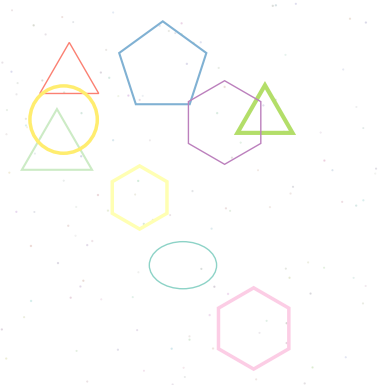[{"shape": "oval", "thickness": 1, "radius": 0.44, "center": [0.475, 0.311]}, {"shape": "hexagon", "thickness": 2.5, "radius": 0.41, "center": [0.363, 0.487]}, {"shape": "triangle", "thickness": 1, "radius": 0.44, "center": [0.18, 0.801]}, {"shape": "pentagon", "thickness": 1.5, "radius": 0.6, "center": [0.423, 0.826]}, {"shape": "triangle", "thickness": 3, "radius": 0.41, "center": [0.688, 0.696]}, {"shape": "hexagon", "thickness": 2.5, "radius": 0.53, "center": [0.659, 0.147]}, {"shape": "hexagon", "thickness": 1, "radius": 0.54, "center": [0.583, 0.682]}, {"shape": "triangle", "thickness": 1.5, "radius": 0.53, "center": [0.148, 0.612]}, {"shape": "circle", "thickness": 2.5, "radius": 0.44, "center": [0.165, 0.689]}]